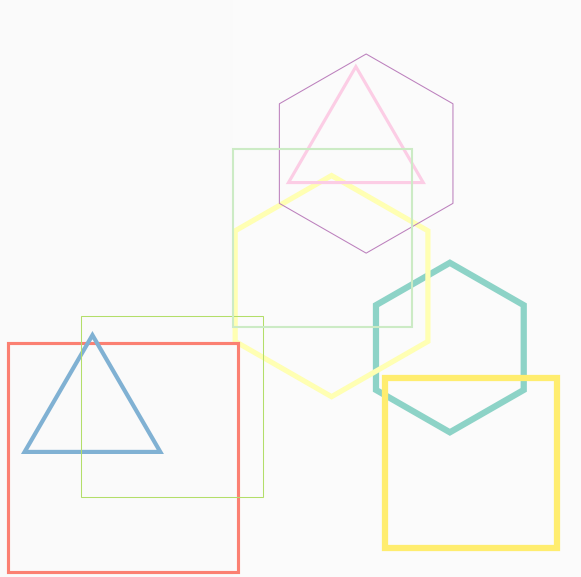[{"shape": "hexagon", "thickness": 3, "radius": 0.73, "center": [0.774, 0.397]}, {"shape": "hexagon", "thickness": 2.5, "radius": 0.96, "center": [0.57, 0.504]}, {"shape": "square", "thickness": 1.5, "radius": 0.99, "center": [0.211, 0.207]}, {"shape": "triangle", "thickness": 2, "radius": 0.67, "center": [0.159, 0.284]}, {"shape": "square", "thickness": 0.5, "radius": 0.79, "center": [0.296, 0.295]}, {"shape": "triangle", "thickness": 1.5, "radius": 0.67, "center": [0.612, 0.75]}, {"shape": "hexagon", "thickness": 0.5, "radius": 0.86, "center": [0.63, 0.733]}, {"shape": "square", "thickness": 1, "radius": 0.77, "center": [0.555, 0.586]}, {"shape": "square", "thickness": 3, "radius": 0.74, "center": [0.811, 0.197]}]